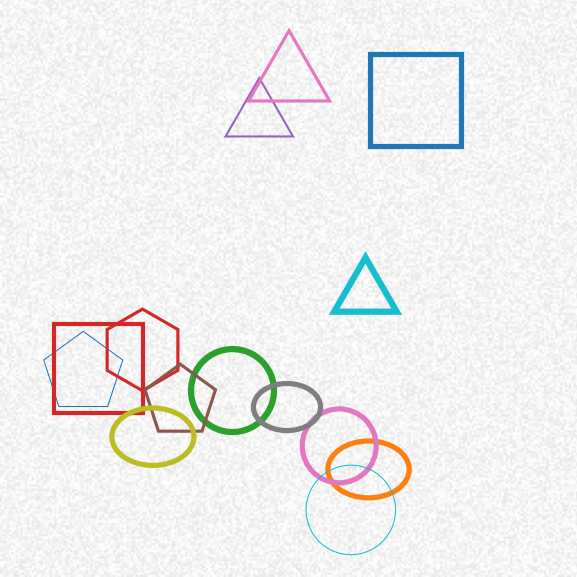[{"shape": "square", "thickness": 2.5, "radius": 0.4, "center": [0.719, 0.826]}, {"shape": "pentagon", "thickness": 0.5, "radius": 0.36, "center": [0.144, 0.353]}, {"shape": "oval", "thickness": 2.5, "radius": 0.35, "center": [0.638, 0.186]}, {"shape": "circle", "thickness": 3, "radius": 0.36, "center": [0.403, 0.323]}, {"shape": "square", "thickness": 2, "radius": 0.39, "center": [0.171, 0.362]}, {"shape": "hexagon", "thickness": 1.5, "radius": 0.35, "center": [0.247, 0.393]}, {"shape": "triangle", "thickness": 1, "radius": 0.34, "center": [0.449, 0.797]}, {"shape": "pentagon", "thickness": 1.5, "radius": 0.32, "center": [0.312, 0.304]}, {"shape": "triangle", "thickness": 1.5, "radius": 0.41, "center": [0.501, 0.865]}, {"shape": "circle", "thickness": 2.5, "radius": 0.32, "center": [0.587, 0.227]}, {"shape": "oval", "thickness": 2.5, "radius": 0.29, "center": [0.497, 0.294]}, {"shape": "oval", "thickness": 2.5, "radius": 0.36, "center": [0.265, 0.243]}, {"shape": "circle", "thickness": 0.5, "radius": 0.39, "center": [0.607, 0.116]}, {"shape": "triangle", "thickness": 3, "radius": 0.31, "center": [0.633, 0.491]}]